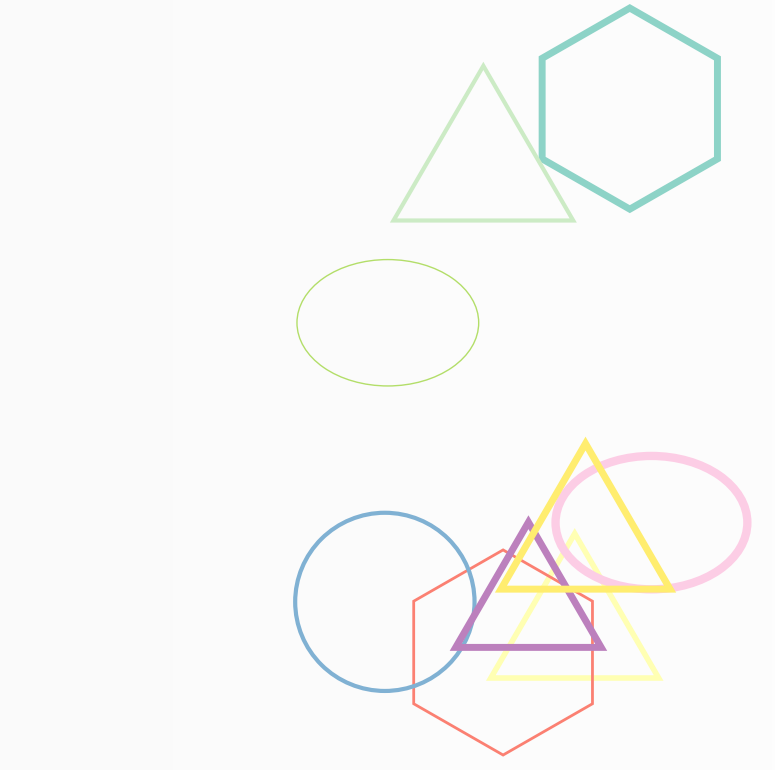[{"shape": "hexagon", "thickness": 2.5, "radius": 0.65, "center": [0.813, 0.859]}, {"shape": "triangle", "thickness": 2, "radius": 0.63, "center": [0.742, 0.182]}, {"shape": "hexagon", "thickness": 1, "radius": 0.67, "center": [0.649, 0.153]}, {"shape": "circle", "thickness": 1.5, "radius": 0.58, "center": [0.497, 0.218]}, {"shape": "oval", "thickness": 0.5, "radius": 0.59, "center": [0.5, 0.581]}, {"shape": "oval", "thickness": 3, "radius": 0.62, "center": [0.841, 0.321]}, {"shape": "triangle", "thickness": 2.5, "radius": 0.54, "center": [0.682, 0.213]}, {"shape": "triangle", "thickness": 1.5, "radius": 0.67, "center": [0.624, 0.781]}, {"shape": "triangle", "thickness": 2.5, "radius": 0.63, "center": [0.756, 0.298]}]